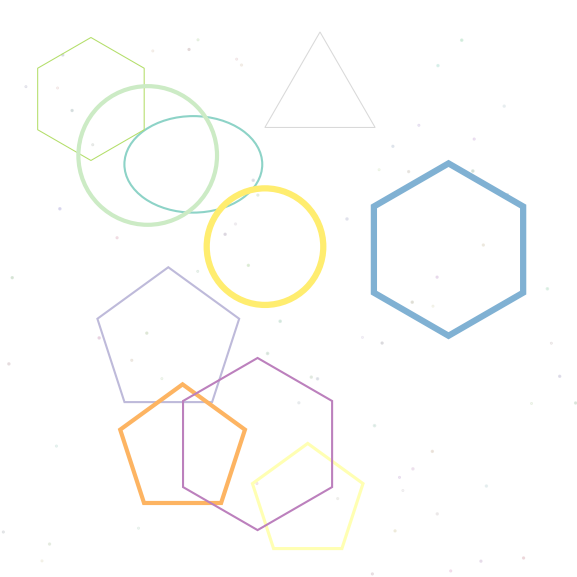[{"shape": "oval", "thickness": 1, "radius": 0.6, "center": [0.335, 0.715]}, {"shape": "pentagon", "thickness": 1.5, "radius": 0.5, "center": [0.533, 0.131]}, {"shape": "pentagon", "thickness": 1, "radius": 0.65, "center": [0.291, 0.407]}, {"shape": "hexagon", "thickness": 3, "radius": 0.75, "center": [0.777, 0.567]}, {"shape": "pentagon", "thickness": 2, "radius": 0.57, "center": [0.316, 0.22]}, {"shape": "hexagon", "thickness": 0.5, "radius": 0.53, "center": [0.157, 0.828]}, {"shape": "triangle", "thickness": 0.5, "radius": 0.55, "center": [0.554, 0.834]}, {"shape": "hexagon", "thickness": 1, "radius": 0.75, "center": [0.446, 0.23]}, {"shape": "circle", "thickness": 2, "radius": 0.6, "center": [0.256, 0.73]}, {"shape": "circle", "thickness": 3, "radius": 0.5, "center": [0.459, 0.572]}]